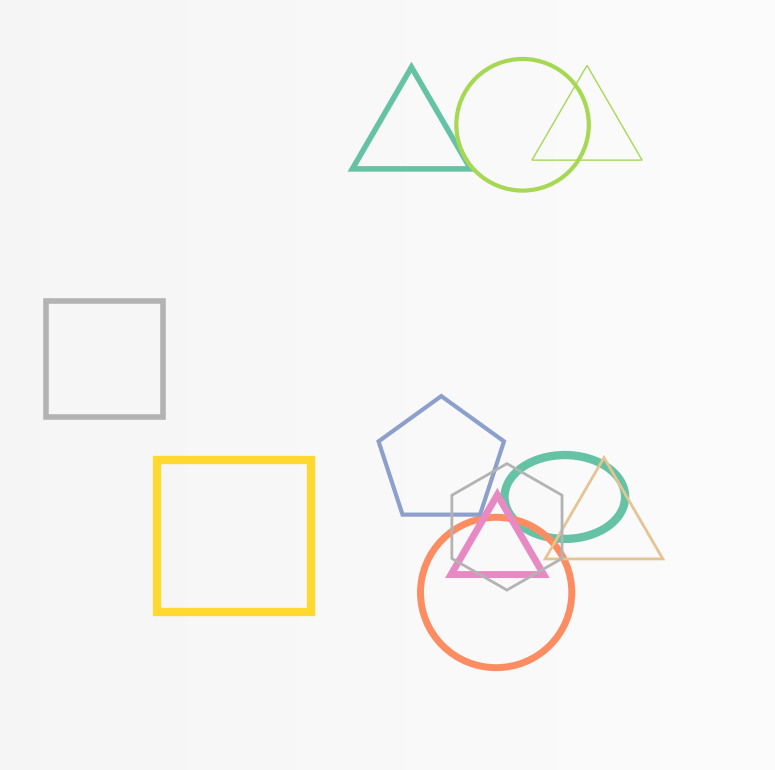[{"shape": "triangle", "thickness": 2, "radius": 0.44, "center": [0.531, 0.825]}, {"shape": "oval", "thickness": 3, "radius": 0.39, "center": [0.729, 0.355]}, {"shape": "circle", "thickness": 2.5, "radius": 0.49, "center": [0.64, 0.231]}, {"shape": "pentagon", "thickness": 1.5, "radius": 0.43, "center": [0.569, 0.4]}, {"shape": "triangle", "thickness": 2.5, "radius": 0.35, "center": [0.642, 0.288]}, {"shape": "triangle", "thickness": 0.5, "radius": 0.41, "center": [0.757, 0.833]}, {"shape": "circle", "thickness": 1.5, "radius": 0.43, "center": [0.674, 0.838]}, {"shape": "square", "thickness": 3, "radius": 0.49, "center": [0.302, 0.304]}, {"shape": "triangle", "thickness": 1, "radius": 0.44, "center": [0.779, 0.318]}, {"shape": "square", "thickness": 2, "radius": 0.38, "center": [0.135, 0.534]}, {"shape": "hexagon", "thickness": 1, "radius": 0.41, "center": [0.654, 0.316]}]